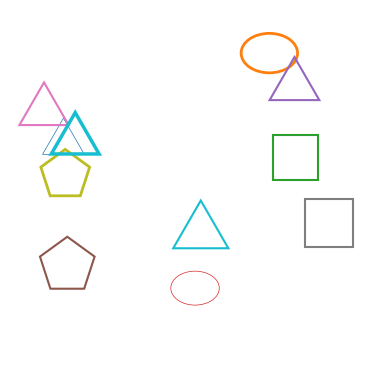[{"shape": "triangle", "thickness": 0.5, "radius": 0.31, "center": [0.165, 0.63]}, {"shape": "oval", "thickness": 2, "radius": 0.37, "center": [0.7, 0.862]}, {"shape": "square", "thickness": 1.5, "radius": 0.29, "center": [0.768, 0.59]}, {"shape": "oval", "thickness": 0.5, "radius": 0.31, "center": [0.507, 0.252]}, {"shape": "triangle", "thickness": 1.5, "radius": 0.37, "center": [0.765, 0.777]}, {"shape": "pentagon", "thickness": 1.5, "radius": 0.37, "center": [0.175, 0.31]}, {"shape": "triangle", "thickness": 1.5, "radius": 0.37, "center": [0.114, 0.712]}, {"shape": "square", "thickness": 1.5, "radius": 0.31, "center": [0.855, 0.42]}, {"shape": "pentagon", "thickness": 2, "radius": 0.33, "center": [0.169, 0.545]}, {"shape": "triangle", "thickness": 1.5, "radius": 0.41, "center": [0.522, 0.396]}, {"shape": "triangle", "thickness": 2.5, "radius": 0.36, "center": [0.195, 0.636]}]